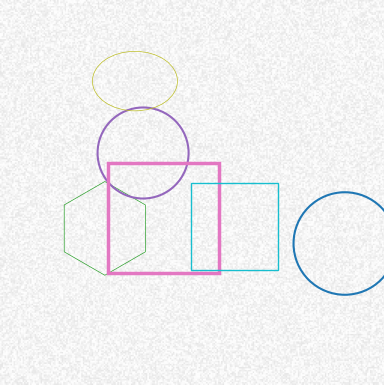[{"shape": "circle", "thickness": 1.5, "radius": 0.67, "center": [0.896, 0.368]}, {"shape": "hexagon", "thickness": 0.5, "radius": 0.61, "center": [0.272, 0.407]}, {"shape": "circle", "thickness": 1.5, "radius": 0.59, "center": [0.372, 0.603]}, {"shape": "square", "thickness": 2.5, "radius": 0.72, "center": [0.425, 0.434]}, {"shape": "oval", "thickness": 0.5, "radius": 0.55, "center": [0.35, 0.789]}, {"shape": "square", "thickness": 1, "radius": 0.56, "center": [0.609, 0.412]}]